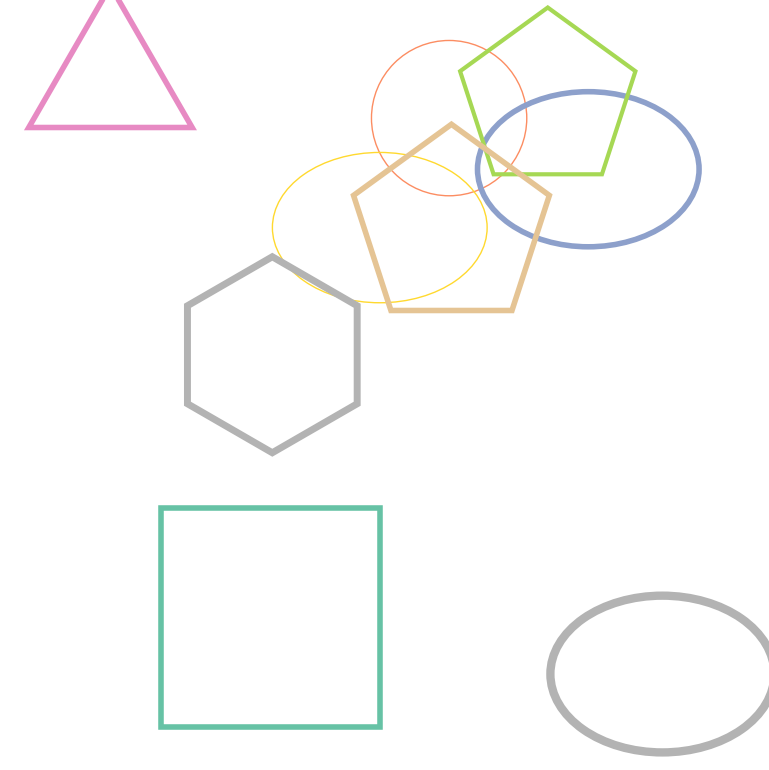[{"shape": "square", "thickness": 2, "radius": 0.71, "center": [0.351, 0.198]}, {"shape": "circle", "thickness": 0.5, "radius": 0.5, "center": [0.583, 0.847]}, {"shape": "oval", "thickness": 2, "radius": 0.72, "center": [0.764, 0.78]}, {"shape": "triangle", "thickness": 2, "radius": 0.61, "center": [0.143, 0.896]}, {"shape": "pentagon", "thickness": 1.5, "radius": 0.6, "center": [0.711, 0.871]}, {"shape": "oval", "thickness": 0.5, "radius": 0.7, "center": [0.493, 0.704]}, {"shape": "pentagon", "thickness": 2, "radius": 0.67, "center": [0.586, 0.705]}, {"shape": "oval", "thickness": 3, "radius": 0.73, "center": [0.86, 0.125]}, {"shape": "hexagon", "thickness": 2.5, "radius": 0.64, "center": [0.354, 0.539]}]